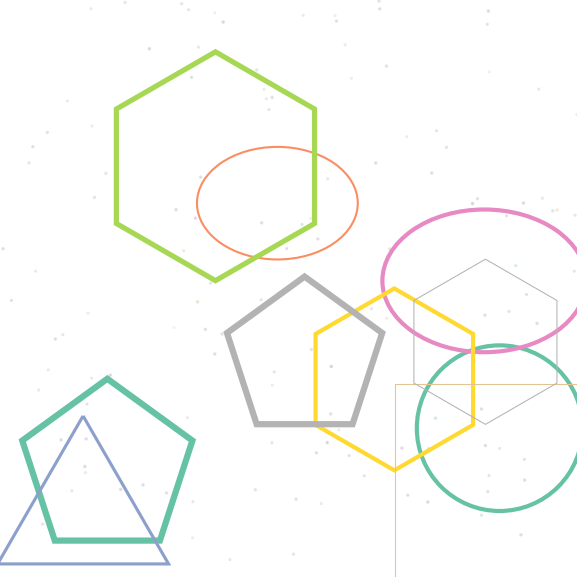[{"shape": "circle", "thickness": 2, "radius": 0.72, "center": [0.865, 0.258]}, {"shape": "pentagon", "thickness": 3, "radius": 0.77, "center": [0.186, 0.188]}, {"shape": "oval", "thickness": 1, "radius": 0.7, "center": [0.48, 0.647]}, {"shape": "triangle", "thickness": 1.5, "radius": 0.85, "center": [0.144, 0.108]}, {"shape": "oval", "thickness": 2, "radius": 0.88, "center": [0.839, 0.513]}, {"shape": "hexagon", "thickness": 2.5, "radius": 0.99, "center": [0.373, 0.711]}, {"shape": "hexagon", "thickness": 2, "radius": 0.79, "center": [0.683, 0.342]}, {"shape": "square", "thickness": 0.5, "radius": 0.95, "center": [0.874, 0.144]}, {"shape": "hexagon", "thickness": 0.5, "radius": 0.72, "center": [0.841, 0.407]}, {"shape": "pentagon", "thickness": 3, "radius": 0.71, "center": [0.527, 0.379]}]